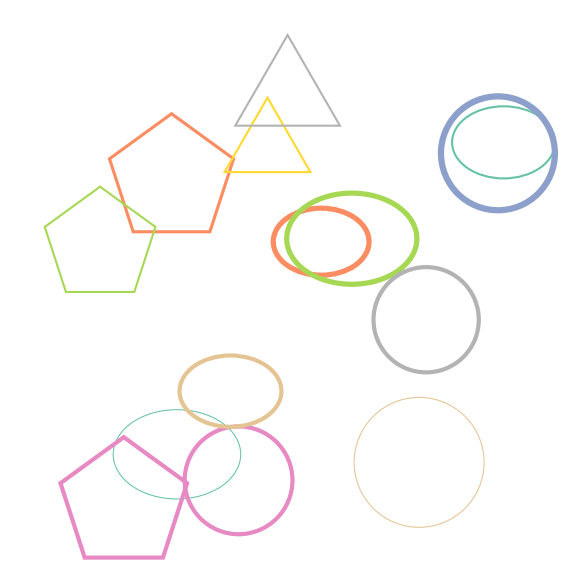[{"shape": "oval", "thickness": 1, "radius": 0.45, "center": [0.872, 0.753]}, {"shape": "oval", "thickness": 0.5, "radius": 0.55, "center": [0.306, 0.212]}, {"shape": "oval", "thickness": 2.5, "radius": 0.41, "center": [0.556, 0.581]}, {"shape": "pentagon", "thickness": 1.5, "radius": 0.56, "center": [0.297, 0.689]}, {"shape": "circle", "thickness": 3, "radius": 0.49, "center": [0.862, 0.734]}, {"shape": "pentagon", "thickness": 2, "radius": 0.58, "center": [0.214, 0.127]}, {"shape": "circle", "thickness": 2, "radius": 0.47, "center": [0.413, 0.167]}, {"shape": "oval", "thickness": 2.5, "radius": 0.56, "center": [0.609, 0.586]}, {"shape": "pentagon", "thickness": 1, "radius": 0.5, "center": [0.173, 0.575]}, {"shape": "triangle", "thickness": 1, "radius": 0.43, "center": [0.463, 0.744]}, {"shape": "oval", "thickness": 2, "radius": 0.44, "center": [0.399, 0.322]}, {"shape": "circle", "thickness": 0.5, "radius": 0.56, "center": [0.726, 0.199]}, {"shape": "circle", "thickness": 2, "radius": 0.46, "center": [0.738, 0.445]}, {"shape": "triangle", "thickness": 1, "radius": 0.52, "center": [0.498, 0.834]}]